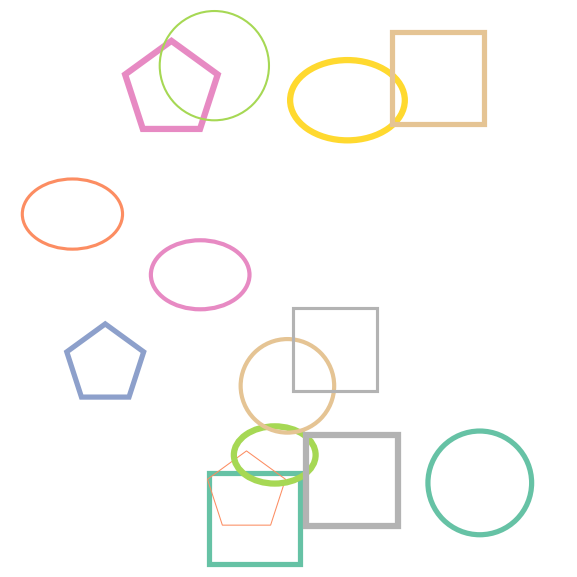[{"shape": "circle", "thickness": 2.5, "radius": 0.45, "center": [0.831, 0.163]}, {"shape": "square", "thickness": 2.5, "radius": 0.39, "center": [0.441, 0.101]}, {"shape": "oval", "thickness": 1.5, "radius": 0.43, "center": [0.125, 0.628]}, {"shape": "pentagon", "thickness": 0.5, "radius": 0.36, "center": [0.427, 0.147]}, {"shape": "pentagon", "thickness": 2.5, "radius": 0.35, "center": [0.182, 0.368]}, {"shape": "oval", "thickness": 2, "radius": 0.43, "center": [0.347, 0.523]}, {"shape": "pentagon", "thickness": 3, "radius": 0.42, "center": [0.297, 0.844]}, {"shape": "oval", "thickness": 3, "radius": 0.35, "center": [0.476, 0.211]}, {"shape": "circle", "thickness": 1, "radius": 0.47, "center": [0.371, 0.885]}, {"shape": "oval", "thickness": 3, "radius": 0.5, "center": [0.602, 0.826]}, {"shape": "square", "thickness": 2.5, "radius": 0.4, "center": [0.758, 0.864]}, {"shape": "circle", "thickness": 2, "radius": 0.4, "center": [0.498, 0.331]}, {"shape": "square", "thickness": 3, "radius": 0.4, "center": [0.609, 0.167]}, {"shape": "square", "thickness": 1.5, "radius": 0.36, "center": [0.58, 0.394]}]